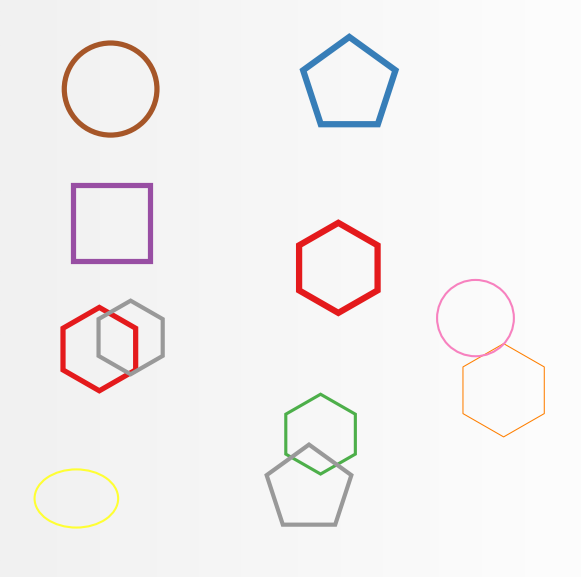[{"shape": "hexagon", "thickness": 2.5, "radius": 0.36, "center": [0.171, 0.395]}, {"shape": "hexagon", "thickness": 3, "radius": 0.39, "center": [0.582, 0.535]}, {"shape": "pentagon", "thickness": 3, "radius": 0.42, "center": [0.601, 0.852]}, {"shape": "hexagon", "thickness": 1.5, "radius": 0.35, "center": [0.552, 0.247]}, {"shape": "square", "thickness": 2.5, "radius": 0.33, "center": [0.192, 0.613]}, {"shape": "hexagon", "thickness": 0.5, "radius": 0.4, "center": [0.866, 0.323]}, {"shape": "oval", "thickness": 1, "radius": 0.36, "center": [0.131, 0.136]}, {"shape": "circle", "thickness": 2.5, "radius": 0.4, "center": [0.19, 0.845]}, {"shape": "circle", "thickness": 1, "radius": 0.33, "center": [0.818, 0.448]}, {"shape": "hexagon", "thickness": 2, "radius": 0.32, "center": [0.225, 0.415]}, {"shape": "pentagon", "thickness": 2, "radius": 0.38, "center": [0.532, 0.153]}]